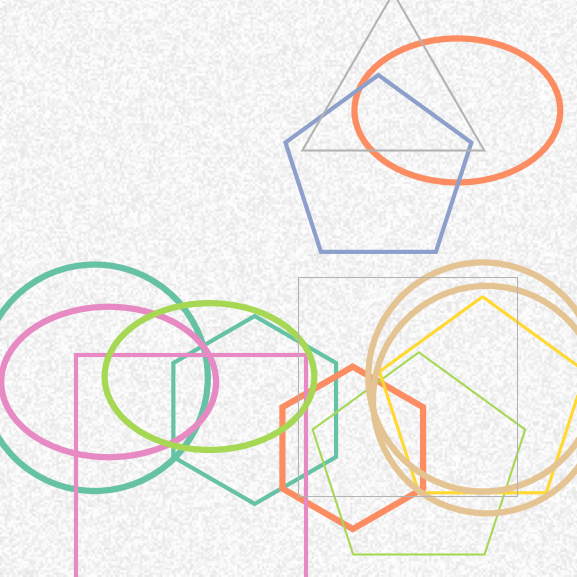[{"shape": "circle", "thickness": 3, "radius": 0.98, "center": [0.164, 0.345]}, {"shape": "hexagon", "thickness": 2, "radius": 0.81, "center": [0.441, 0.289]}, {"shape": "hexagon", "thickness": 3, "radius": 0.7, "center": [0.611, 0.224]}, {"shape": "oval", "thickness": 3, "radius": 0.89, "center": [0.792, 0.808]}, {"shape": "pentagon", "thickness": 2, "radius": 0.85, "center": [0.655, 0.7]}, {"shape": "oval", "thickness": 3, "radius": 0.93, "center": [0.188, 0.338]}, {"shape": "square", "thickness": 2, "radius": 1.0, "center": [0.33, 0.185]}, {"shape": "pentagon", "thickness": 1, "radius": 0.97, "center": [0.725, 0.196]}, {"shape": "oval", "thickness": 3, "radius": 0.91, "center": [0.363, 0.347]}, {"shape": "pentagon", "thickness": 1.5, "radius": 0.94, "center": [0.836, 0.298]}, {"shape": "circle", "thickness": 3, "radius": 0.99, "center": [0.836, 0.346]}, {"shape": "circle", "thickness": 3, "radius": 0.98, "center": [0.843, 0.307]}, {"shape": "square", "thickness": 0.5, "radius": 0.95, "center": [0.705, 0.329]}, {"shape": "triangle", "thickness": 1, "radius": 0.91, "center": [0.681, 0.829]}]